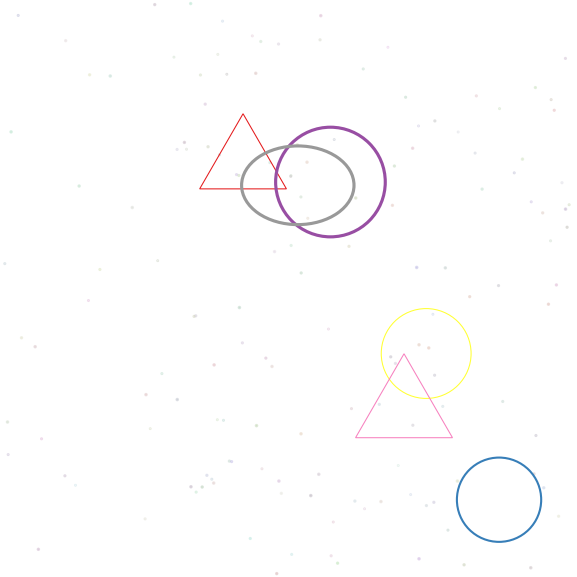[{"shape": "triangle", "thickness": 0.5, "radius": 0.43, "center": [0.421, 0.715]}, {"shape": "circle", "thickness": 1, "radius": 0.36, "center": [0.864, 0.134]}, {"shape": "circle", "thickness": 1.5, "radius": 0.47, "center": [0.572, 0.684]}, {"shape": "circle", "thickness": 0.5, "radius": 0.39, "center": [0.738, 0.387]}, {"shape": "triangle", "thickness": 0.5, "radius": 0.48, "center": [0.7, 0.29]}, {"shape": "oval", "thickness": 1.5, "radius": 0.49, "center": [0.516, 0.678]}]